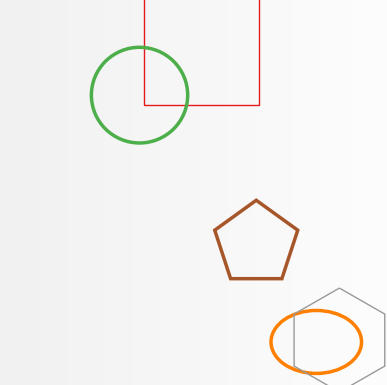[{"shape": "square", "thickness": 1, "radius": 0.74, "center": [0.52, 0.876]}, {"shape": "circle", "thickness": 2.5, "radius": 0.62, "center": [0.36, 0.753]}, {"shape": "oval", "thickness": 2.5, "radius": 0.58, "center": [0.816, 0.112]}, {"shape": "pentagon", "thickness": 2.5, "radius": 0.56, "center": [0.661, 0.367]}, {"shape": "hexagon", "thickness": 1, "radius": 0.68, "center": [0.876, 0.117]}]